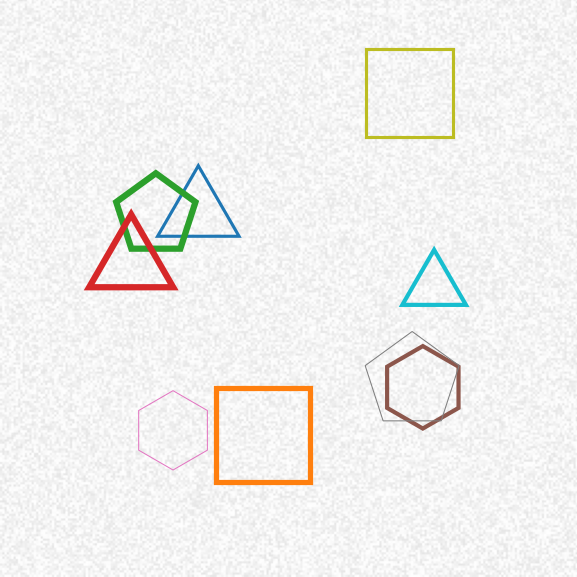[{"shape": "triangle", "thickness": 1.5, "radius": 0.41, "center": [0.343, 0.631]}, {"shape": "square", "thickness": 2.5, "radius": 0.41, "center": [0.455, 0.246]}, {"shape": "pentagon", "thickness": 3, "radius": 0.36, "center": [0.27, 0.627]}, {"shape": "triangle", "thickness": 3, "radius": 0.42, "center": [0.227, 0.544]}, {"shape": "hexagon", "thickness": 2, "radius": 0.36, "center": [0.732, 0.328]}, {"shape": "hexagon", "thickness": 0.5, "radius": 0.34, "center": [0.3, 0.254]}, {"shape": "pentagon", "thickness": 0.5, "radius": 0.43, "center": [0.714, 0.34]}, {"shape": "square", "thickness": 1.5, "radius": 0.38, "center": [0.709, 0.838]}, {"shape": "triangle", "thickness": 2, "radius": 0.32, "center": [0.752, 0.503]}]